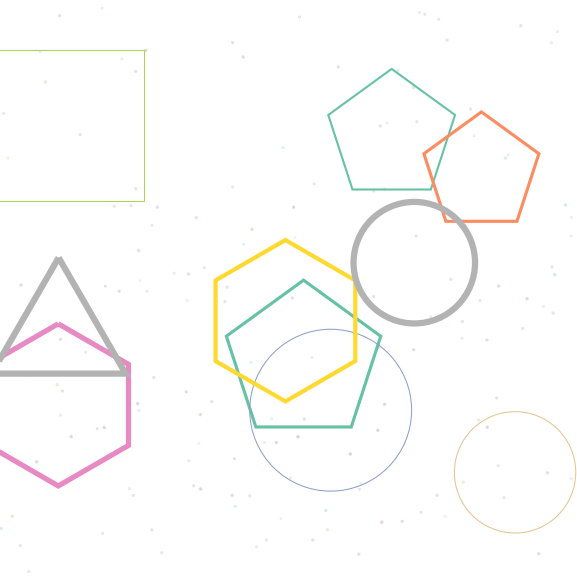[{"shape": "pentagon", "thickness": 1.5, "radius": 0.7, "center": [0.526, 0.373]}, {"shape": "pentagon", "thickness": 1, "radius": 0.58, "center": [0.678, 0.764]}, {"shape": "pentagon", "thickness": 1.5, "radius": 0.52, "center": [0.834, 0.701]}, {"shape": "circle", "thickness": 0.5, "radius": 0.7, "center": [0.573, 0.289]}, {"shape": "hexagon", "thickness": 2.5, "radius": 0.7, "center": [0.101, 0.298]}, {"shape": "square", "thickness": 0.5, "radius": 0.65, "center": [0.118, 0.781]}, {"shape": "hexagon", "thickness": 2, "radius": 0.7, "center": [0.494, 0.444]}, {"shape": "circle", "thickness": 0.5, "radius": 0.53, "center": [0.892, 0.181]}, {"shape": "triangle", "thickness": 3, "radius": 0.67, "center": [0.102, 0.419]}, {"shape": "circle", "thickness": 3, "radius": 0.53, "center": [0.717, 0.544]}]